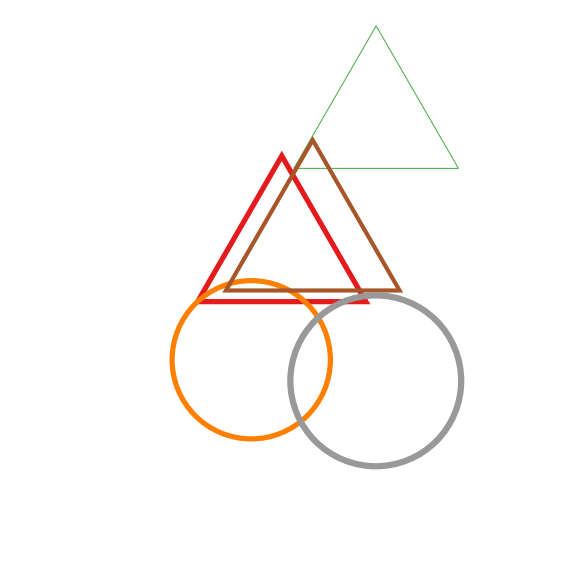[{"shape": "triangle", "thickness": 2.5, "radius": 0.84, "center": [0.488, 0.561]}, {"shape": "triangle", "thickness": 0.5, "radius": 0.82, "center": [0.651, 0.79]}, {"shape": "circle", "thickness": 2.5, "radius": 0.69, "center": [0.435, 0.376]}, {"shape": "triangle", "thickness": 2, "radius": 0.87, "center": [0.541, 0.583]}, {"shape": "circle", "thickness": 3, "radius": 0.74, "center": [0.651, 0.34]}]